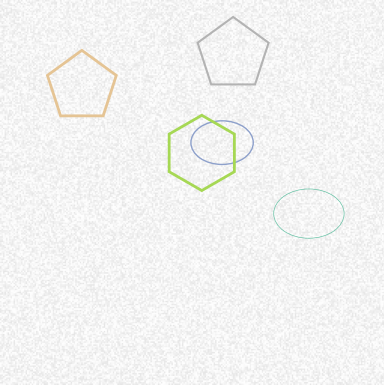[{"shape": "oval", "thickness": 0.5, "radius": 0.46, "center": [0.802, 0.445]}, {"shape": "oval", "thickness": 1, "radius": 0.4, "center": [0.577, 0.63]}, {"shape": "hexagon", "thickness": 2, "radius": 0.49, "center": [0.524, 0.603]}, {"shape": "pentagon", "thickness": 2, "radius": 0.47, "center": [0.213, 0.775]}, {"shape": "pentagon", "thickness": 1.5, "radius": 0.48, "center": [0.606, 0.859]}]